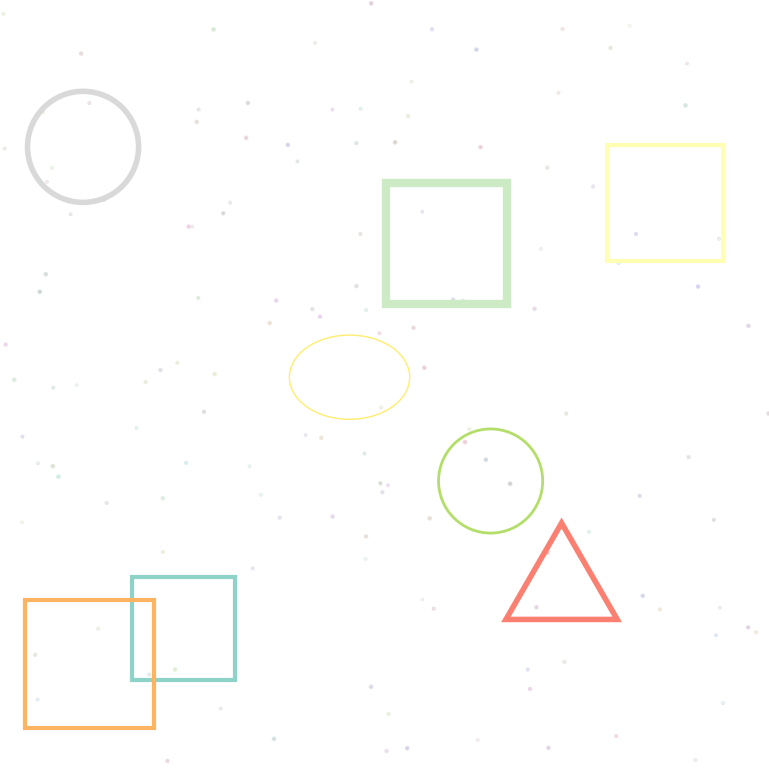[{"shape": "square", "thickness": 1.5, "radius": 0.33, "center": [0.238, 0.183]}, {"shape": "square", "thickness": 1.5, "radius": 0.38, "center": [0.864, 0.737]}, {"shape": "triangle", "thickness": 2, "radius": 0.42, "center": [0.729, 0.237]}, {"shape": "square", "thickness": 1.5, "radius": 0.42, "center": [0.116, 0.138]}, {"shape": "circle", "thickness": 1, "radius": 0.34, "center": [0.637, 0.375]}, {"shape": "circle", "thickness": 2, "radius": 0.36, "center": [0.108, 0.809]}, {"shape": "square", "thickness": 3, "radius": 0.4, "center": [0.58, 0.684]}, {"shape": "oval", "thickness": 0.5, "radius": 0.39, "center": [0.454, 0.51]}]